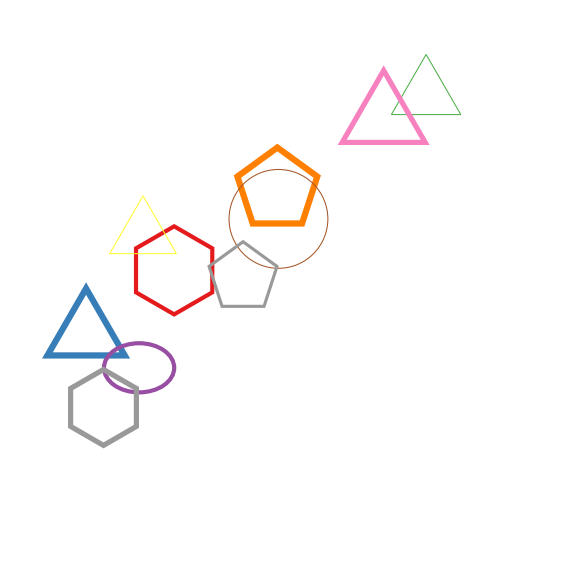[{"shape": "hexagon", "thickness": 2, "radius": 0.38, "center": [0.302, 0.531]}, {"shape": "triangle", "thickness": 3, "radius": 0.39, "center": [0.149, 0.422]}, {"shape": "triangle", "thickness": 0.5, "radius": 0.35, "center": [0.738, 0.835]}, {"shape": "oval", "thickness": 2, "radius": 0.3, "center": [0.241, 0.362]}, {"shape": "pentagon", "thickness": 3, "radius": 0.36, "center": [0.48, 0.671]}, {"shape": "triangle", "thickness": 0.5, "radius": 0.33, "center": [0.248, 0.593]}, {"shape": "circle", "thickness": 0.5, "radius": 0.43, "center": [0.482, 0.62]}, {"shape": "triangle", "thickness": 2.5, "radius": 0.41, "center": [0.664, 0.794]}, {"shape": "pentagon", "thickness": 1.5, "radius": 0.31, "center": [0.421, 0.519]}, {"shape": "hexagon", "thickness": 2.5, "radius": 0.33, "center": [0.179, 0.294]}]